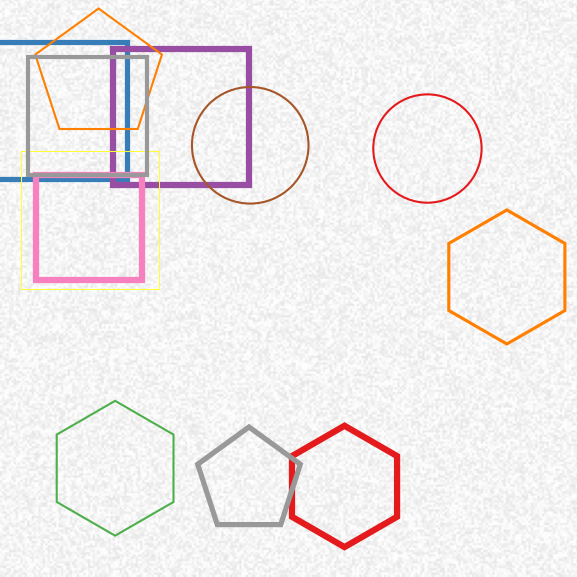[{"shape": "hexagon", "thickness": 3, "radius": 0.53, "center": [0.597, 0.157]}, {"shape": "circle", "thickness": 1, "radius": 0.47, "center": [0.74, 0.742]}, {"shape": "square", "thickness": 2.5, "radius": 0.6, "center": [0.102, 0.808]}, {"shape": "hexagon", "thickness": 1, "radius": 0.58, "center": [0.199, 0.188]}, {"shape": "square", "thickness": 3, "radius": 0.59, "center": [0.314, 0.797]}, {"shape": "pentagon", "thickness": 1, "radius": 0.58, "center": [0.171, 0.869]}, {"shape": "hexagon", "thickness": 1.5, "radius": 0.58, "center": [0.878, 0.52]}, {"shape": "square", "thickness": 0.5, "radius": 0.6, "center": [0.155, 0.618]}, {"shape": "circle", "thickness": 1, "radius": 0.5, "center": [0.433, 0.748]}, {"shape": "square", "thickness": 3, "radius": 0.45, "center": [0.154, 0.605]}, {"shape": "pentagon", "thickness": 2.5, "radius": 0.47, "center": [0.431, 0.166]}, {"shape": "square", "thickness": 2, "radius": 0.51, "center": [0.151, 0.798]}]